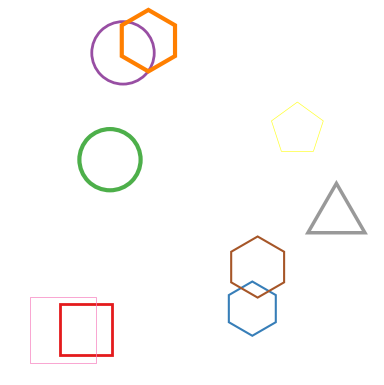[{"shape": "square", "thickness": 2, "radius": 0.33, "center": [0.223, 0.144]}, {"shape": "hexagon", "thickness": 1.5, "radius": 0.35, "center": [0.655, 0.198]}, {"shape": "circle", "thickness": 3, "radius": 0.4, "center": [0.286, 0.585]}, {"shape": "circle", "thickness": 2, "radius": 0.41, "center": [0.319, 0.863]}, {"shape": "hexagon", "thickness": 3, "radius": 0.4, "center": [0.385, 0.894]}, {"shape": "pentagon", "thickness": 0.5, "radius": 0.35, "center": [0.772, 0.664]}, {"shape": "hexagon", "thickness": 1.5, "radius": 0.4, "center": [0.669, 0.306]}, {"shape": "square", "thickness": 0.5, "radius": 0.43, "center": [0.163, 0.143]}, {"shape": "triangle", "thickness": 2.5, "radius": 0.43, "center": [0.874, 0.438]}]